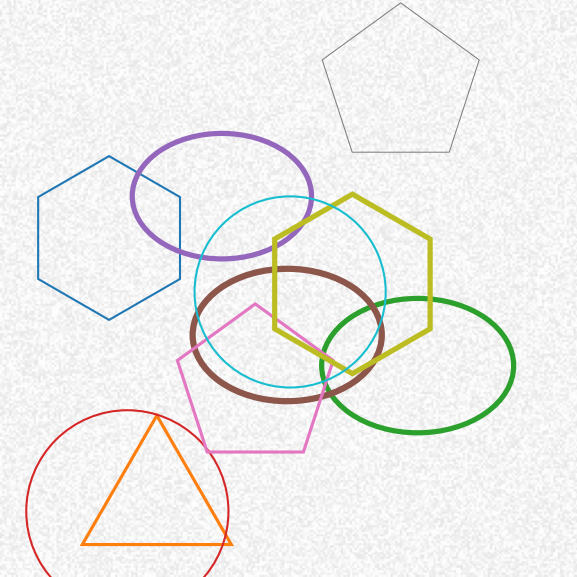[{"shape": "hexagon", "thickness": 1, "radius": 0.71, "center": [0.189, 0.587]}, {"shape": "triangle", "thickness": 1.5, "radius": 0.74, "center": [0.272, 0.131]}, {"shape": "oval", "thickness": 2.5, "radius": 0.83, "center": [0.723, 0.366]}, {"shape": "circle", "thickness": 1, "radius": 0.88, "center": [0.221, 0.114]}, {"shape": "oval", "thickness": 2.5, "radius": 0.78, "center": [0.384, 0.659]}, {"shape": "oval", "thickness": 3, "radius": 0.82, "center": [0.497, 0.419]}, {"shape": "pentagon", "thickness": 1.5, "radius": 0.71, "center": [0.442, 0.331]}, {"shape": "pentagon", "thickness": 0.5, "radius": 0.71, "center": [0.694, 0.851]}, {"shape": "hexagon", "thickness": 2.5, "radius": 0.78, "center": [0.61, 0.507]}, {"shape": "circle", "thickness": 1, "radius": 0.83, "center": [0.502, 0.494]}]